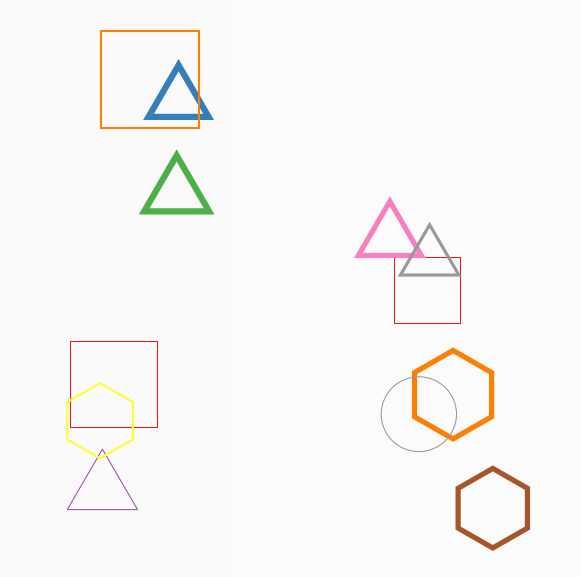[{"shape": "square", "thickness": 0.5, "radius": 0.29, "center": [0.734, 0.496]}, {"shape": "square", "thickness": 0.5, "radius": 0.37, "center": [0.195, 0.334]}, {"shape": "triangle", "thickness": 3, "radius": 0.3, "center": [0.307, 0.827]}, {"shape": "triangle", "thickness": 3, "radius": 0.32, "center": [0.304, 0.665]}, {"shape": "triangle", "thickness": 0.5, "radius": 0.35, "center": [0.176, 0.152]}, {"shape": "hexagon", "thickness": 2.5, "radius": 0.38, "center": [0.779, 0.316]}, {"shape": "square", "thickness": 1, "radius": 0.42, "center": [0.258, 0.861]}, {"shape": "hexagon", "thickness": 1, "radius": 0.33, "center": [0.172, 0.271]}, {"shape": "hexagon", "thickness": 2.5, "radius": 0.34, "center": [0.848, 0.119]}, {"shape": "triangle", "thickness": 2.5, "radius": 0.31, "center": [0.671, 0.588]}, {"shape": "circle", "thickness": 0.5, "radius": 0.32, "center": [0.721, 0.282]}, {"shape": "triangle", "thickness": 1.5, "radius": 0.29, "center": [0.739, 0.552]}]